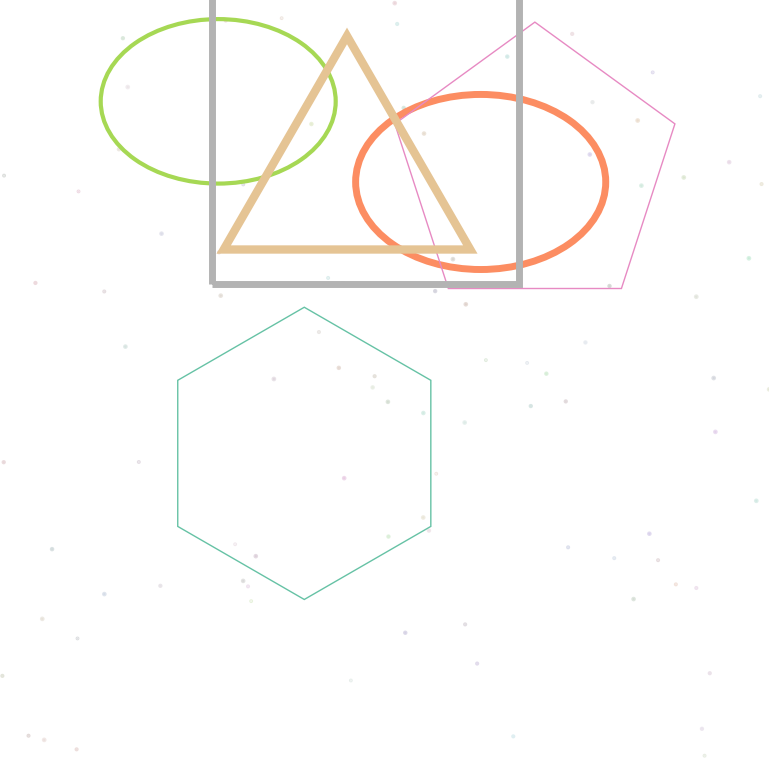[{"shape": "hexagon", "thickness": 0.5, "radius": 0.95, "center": [0.395, 0.411]}, {"shape": "oval", "thickness": 2.5, "radius": 0.81, "center": [0.624, 0.764]}, {"shape": "pentagon", "thickness": 0.5, "radius": 0.96, "center": [0.695, 0.78]}, {"shape": "oval", "thickness": 1.5, "radius": 0.76, "center": [0.283, 0.868]}, {"shape": "triangle", "thickness": 3, "radius": 0.92, "center": [0.451, 0.768]}, {"shape": "square", "thickness": 2.5, "radius": 1.0, "center": [0.475, 0.831]}]